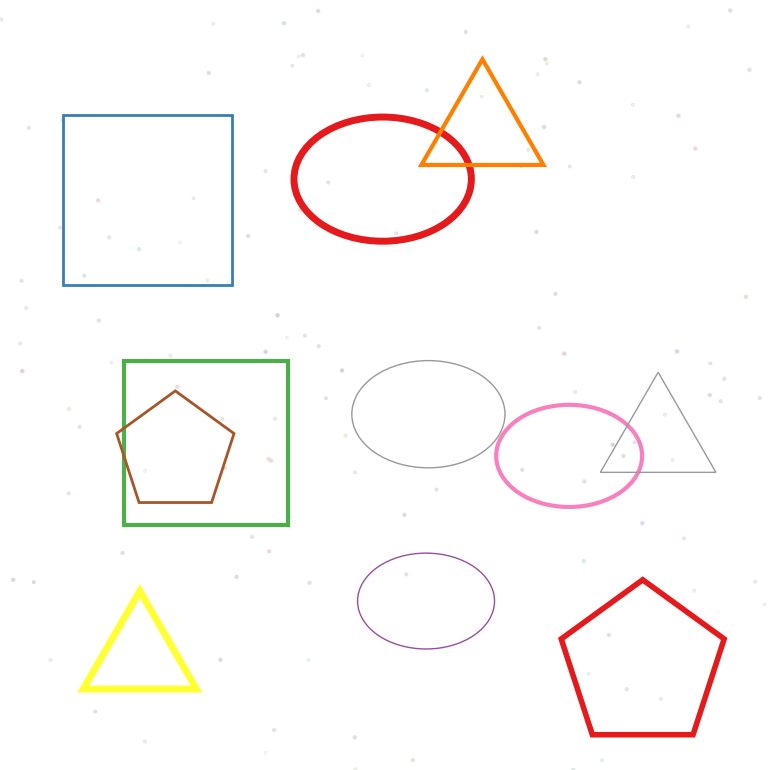[{"shape": "oval", "thickness": 2.5, "radius": 0.58, "center": [0.497, 0.767]}, {"shape": "pentagon", "thickness": 2, "radius": 0.56, "center": [0.835, 0.136]}, {"shape": "square", "thickness": 1, "radius": 0.55, "center": [0.191, 0.74]}, {"shape": "square", "thickness": 1.5, "radius": 0.53, "center": [0.268, 0.425]}, {"shape": "oval", "thickness": 0.5, "radius": 0.44, "center": [0.553, 0.219]}, {"shape": "triangle", "thickness": 1.5, "radius": 0.46, "center": [0.627, 0.832]}, {"shape": "triangle", "thickness": 2.5, "radius": 0.42, "center": [0.182, 0.148]}, {"shape": "pentagon", "thickness": 1, "radius": 0.4, "center": [0.228, 0.412]}, {"shape": "oval", "thickness": 1.5, "radius": 0.47, "center": [0.739, 0.408]}, {"shape": "oval", "thickness": 0.5, "radius": 0.5, "center": [0.556, 0.462]}, {"shape": "triangle", "thickness": 0.5, "radius": 0.43, "center": [0.855, 0.43]}]